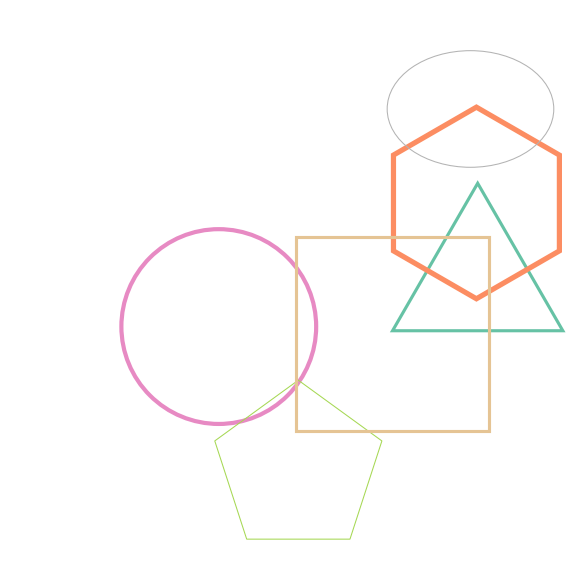[{"shape": "triangle", "thickness": 1.5, "radius": 0.85, "center": [0.827, 0.512]}, {"shape": "hexagon", "thickness": 2.5, "radius": 0.83, "center": [0.825, 0.648]}, {"shape": "circle", "thickness": 2, "radius": 0.84, "center": [0.379, 0.434]}, {"shape": "pentagon", "thickness": 0.5, "radius": 0.76, "center": [0.517, 0.189]}, {"shape": "square", "thickness": 1.5, "radius": 0.84, "center": [0.68, 0.421]}, {"shape": "oval", "thickness": 0.5, "radius": 0.72, "center": [0.815, 0.81]}]